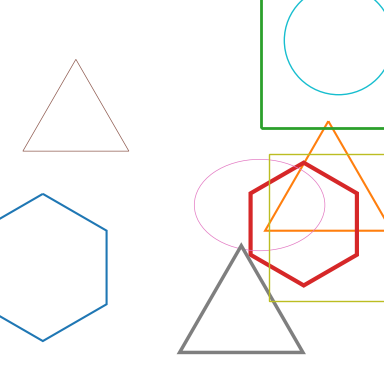[{"shape": "hexagon", "thickness": 1.5, "radius": 0.96, "center": [0.111, 0.305]}, {"shape": "triangle", "thickness": 1.5, "radius": 0.95, "center": [0.853, 0.496]}, {"shape": "square", "thickness": 2, "radius": 0.94, "center": [0.866, 0.855]}, {"shape": "hexagon", "thickness": 3, "radius": 0.8, "center": [0.789, 0.418]}, {"shape": "triangle", "thickness": 0.5, "radius": 0.79, "center": [0.197, 0.687]}, {"shape": "oval", "thickness": 0.5, "radius": 0.85, "center": [0.674, 0.467]}, {"shape": "triangle", "thickness": 2.5, "radius": 0.92, "center": [0.627, 0.177]}, {"shape": "square", "thickness": 1, "radius": 0.95, "center": [0.89, 0.409]}, {"shape": "circle", "thickness": 1, "radius": 0.71, "center": [0.879, 0.895]}]